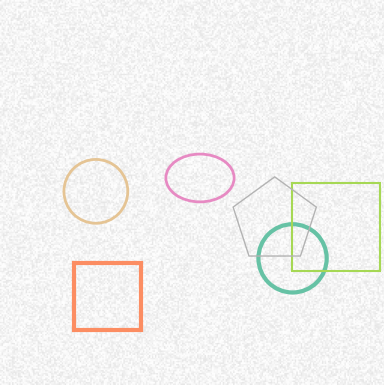[{"shape": "circle", "thickness": 3, "radius": 0.44, "center": [0.76, 0.329]}, {"shape": "square", "thickness": 3, "radius": 0.44, "center": [0.28, 0.229]}, {"shape": "oval", "thickness": 2, "radius": 0.44, "center": [0.519, 0.538]}, {"shape": "square", "thickness": 1.5, "radius": 0.57, "center": [0.872, 0.41]}, {"shape": "circle", "thickness": 2, "radius": 0.41, "center": [0.249, 0.503]}, {"shape": "pentagon", "thickness": 1, "radius": 0.57, "center": [0.714, 0.427]}]